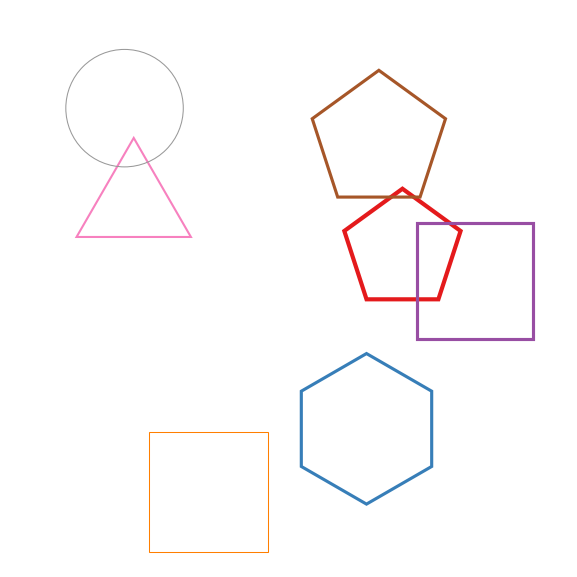[{"shape": "pentagon", "thickness": 2, "radius": 0.53, "center": [0.697, 0.566]}, {"shape": "hexagon", "thickness": 1.5, "radius": 0.65, "center": [0.635, 0.257]}, {"shape": "square", "thickness": 1.5, "radius": 0.5, "center": [0.823, 0.512]}, {"shape": "square", "thickness": 0.5, "radius": 0.52, "center": [0.361, 0.148]}, {"shape": "pentagon", "thickness": 1.5, "radius": 0.61, "center": [0.656, 0.756]}, {"shape": "triangle", "thickness": 1, "radius": 0.57, "center": [0.232, 0.646]}, {"shape": "circle", "thickness": 0.5, "radius": 0.51, "center": [0.216, 0.812]}]